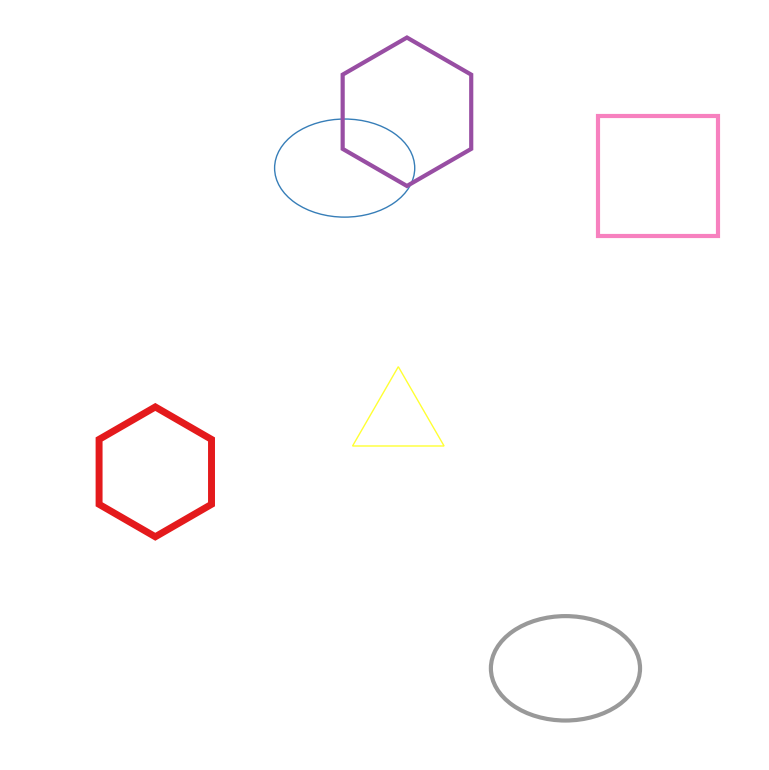[{"shape": "hexagon", "thickness": 2.5, "radius": 0.42, "center": [0.202, 0.387]}, {"shape": "oval", "thickness": 0.5, "radius": 0.45, "center": [0.448, 0.782]}, {"shape": "hexagon", "thickness": 1.5, "radius": 0.48, "center": [0.528, 0.855]}, {"shape": "triangle", "thickness": 0.5, "radius": 0.34, "center": [0.517, 0.455]}, {"shape": "square", "thickness": 1.5, "radius": 0.39, "center": [0.855, 0.771]}, {"shape": "oval", "thickness": 1.5, "radius": 0.48, "center": [0.734, 0.132]}]